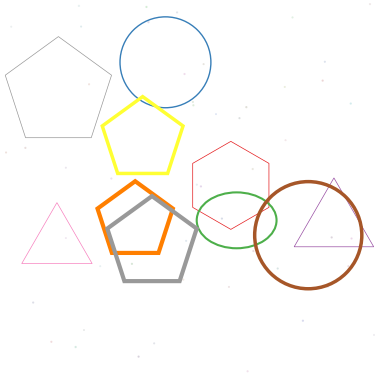[{"shape": "hexagon", "thickness": 0.5, "radius": 0.57, "center": [0.6, 0.519]}, {"shape": "circle", "thickness": 1, "radius": 0.59, "center": [0.43, 0.838]}, {"shape": "oval", "thickness": 1.5, "radius": 0.52, "center": [0.615, 0.428]}, {"shape": "triangle", "thickness": 0.5, "radius": 0.6, "center": [0.867, 0.419]}, {"shape": "pentagon", "thickness": 3, "radius": 0.51, "center": [0.351, 0.426]}, {"shape": "pentagon", "thickness": 2.5, "radius": 0.55, "center": [0.371, 0.639]}, {"shape": "circle", "thickness": 2.5, "radius": 0.7, "center": [0.801, 0.389]}, {"shape": "triangle", "thickness": 0.5, "radius": 0.53, "center": [0.148, 0.368]}, {"shape": "pentagon", "thickness": 3, "radius": 0.61, "center": [0.395, 0.369]}, {"shape": "pentagon", "thickness": 0.5, "radius": 0.73, "center": [0.152, 0.76]}]